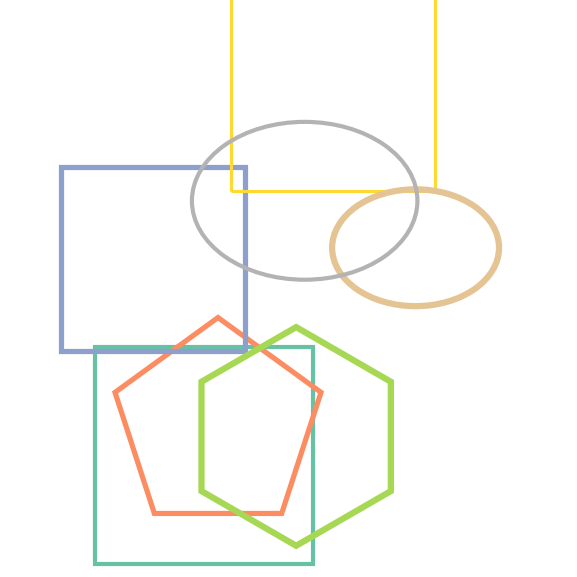[{"shape": "square", "thickness": 2, "radius": 0.94, "center": [0.354, 0.21]}, {"shape": "pentagon", "thickness": 2.5, "radius": 0.94, "center": [0.378, 0.262]}, {"shape": "square", "thickness": 2.5, "radius": 0.8, "center": [0.265, 0.551]}, {"shape": "hexagon", "thickness": 3, "radius": 0.95, "center": [0.513, 0.243]}, {"shape": "square", "thickness": 1.5, "radius": 0.89, "center": [0.577, 0.846]}, {"shape": "oval", "thickness": 3, "radius": 0.72, "center": [0.72, 0.57]}, {"shape": "oval", "thickness": 2, "radius": 0.98, "center": [0.528, 0.651]}]